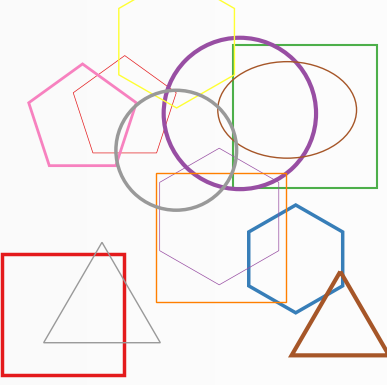[{"shape": "pentagon", "thickness": 0.5, "radius": 0.7, "center": [0.322, 0.716]}, {"shape": "square", "thickness": 2.5, "radius": 0.79, "center": [0.162, 0.182]}, {"shape": "hexagon", "thickness": 2.5, "radius": 0.7, "center": [0.763, 0.328]}, {"shape": "square", "thickness": 1.5, "radius": 0.93, "center": [0.787, 0.697]}, {"shape": "circle", "thickness": 3, "radius": 0.98, "center": [0.619, 0.705]}, {"shape": "hexagon", "thickness": 0.5, "radius": 0.89, "center": [0.566, 0.438]}, {"shape": "square", "thickness": 1, "radius": 0.84, "center": [0.57, 0.383]}, {"shape": "hexagon", "thickness": 1, "radius": 0.86, "center": [0.456, 0.892]}, {"shape": "triangle", "thickness": 3, "radius": 0.73, "center": [0.878, 0.15]}, {"shape": "oval", "thickness": 1, "radius": 0.9, "center": [0.741, 0.715]}, {"shape": "pentagon", "thickness": 2, "radius": 0.73, "center": [0.213, 0.688]}, {"shape": "circle", "thickness": 2.5, "radius": 0.78, "center": [0.455, 0.61]}, {"shape": "triangle", "thickness": 1, "radius": 0.87, "center": [0.263, 0.197]}]